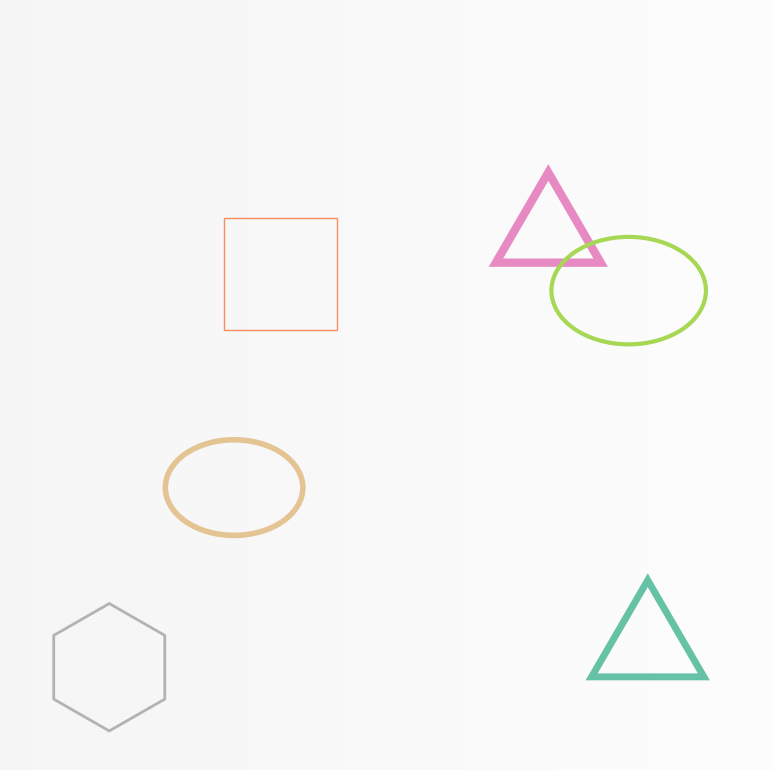[{"shape": "triangle", "thickness": 2.5, "radius": 0.42, "center": [0.836, 0.163]}, {"shape": "square", "thickness": 0.5, "radius": 0.36, "center": [0.362, 0.644]}, {"shape": "triangle", "thickness": 3, "radius": 0.39, "center": [0.707, 0.698]}, {"shape": "oval", "thickness": 1.5, "radius": 0.5, "center": [0.811, 0.623]}, {"shape": "oval", "thickness": 2, "radius": 0.44, "center": [0.302, 0.367]}, {"shape": "hexagon", "thickness": 1, "radius": 0.41, "center": [0.141, 0.133]}]